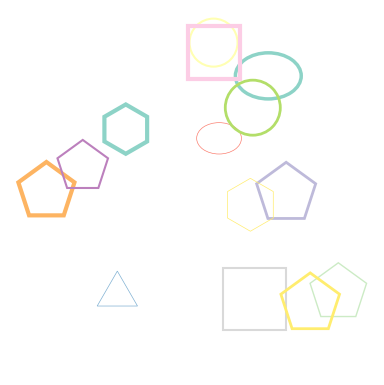[{"shape": "hexagon", "thickness": 3, "radius": 0.32, "center": [0.327, 0.665]}, {"shape": "oval", "thickness": 2.5, "radius": 0.43, "center": [0.697, 0.803]}, {"shape": "circle", "thickness": 1.5, "radius": 0.31, "center": [0.555, 0.889]}, {"shape": "pentagon", "thickness": 2, "radius": 0.4, "center": [0.743, 0.498]}, {"shape": "oval", "thickness": 0.5, "radius": 0.29, "center": [0.569, 0.641]}, {"shape": "triangle", "thickness": 0.5, "radius": 0.3, "center": [0.305, 0.235]}, {"shape": "pentagon", "thickness": 3, "radius": 0.38, "center": [0.121, 0.503]}, {"shape": "circle", "thickness": 2, "radius": 0.36, "center": [0.657, 0.72]}, {"shape": "square", "thickness": 3, "radius": 0.34, "center": [0.556, 0.863]}, {"shape": "square", "thickness": 1.5, "radius": 0.41, "center": [0.661, 0.224]}, {"shape": "pentagon", "thickness": 1.5, "radius": 0.35, "center": [0.215, 0.568]}, {"shape": "pentagon", "thickness": 1, "radius": 0.39, "center": [0.879, 0.24]}, {"shape": "pentagon", "thickness": 2, "radius": 0.4, "center": [0.806, 0.211]}, {"shape": "hexagon", "thickness": 0.5, "radius": 0.34, "center": [0.65, 0.468]}]